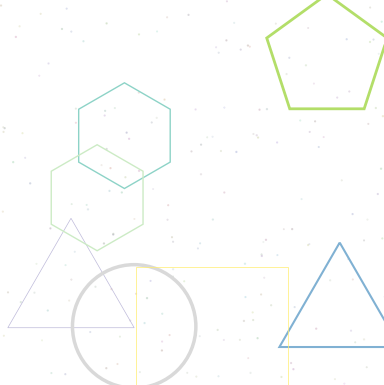[{"shape": "hexagon", "thickness": 1, "radius": 0.69, "center": [0.323, 0.648]}, {"shape": "triangle", "thickness": 0.5, "radius": 0.95, "center": [0.184, 0.244]}, {"shape": "triangle", "thickness": 1.5, "radius": 0.9, "center": [0.882, 0.189]}, {"shape": "pentagon", "thickness": 2, "radius": 0.82, "center": [0.849, 0.85]}, {"shape": "circle", "thickness": 2.5, "radius": 0.8, "center": [0.348, 0.152]}, {"shape": "hexagon", "thickness": 1, "radius": 0.69, "center": [0.252, 0.486]}, {"shape": "square", "thickness": 0.5, "radius": 0.99, "center": [0.55, 0.109]}]